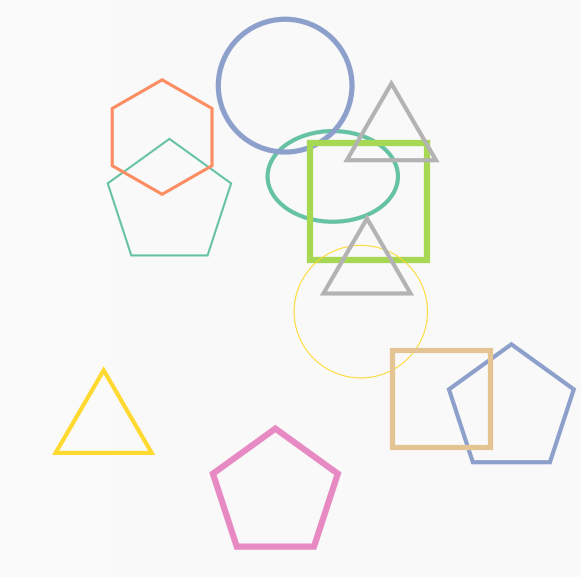[{"shape": "pentagon", "thickness": 1, "radius": 0.56, "center": [0.291, 0.647]}, {"shape": "oval", "thickness": 2, "radius": 0.56, "center": [0.573, 0.694]}, {"shape": "hexagon", "thickness": 1.5, "radius": 0.5, "center": [0.279, 0.762]}, {"shape": "circle", "thickness": 2.5, "radius": 0.57, "center": [0.491, 0.851]}, {"shape": "pentagon", "thickness": 2, "radius": 0.56, "center": [0.88, 0.29]}, {"shape": "pentagon", "thickness": 3, "radius": 0.56, "center": [0.474, 0.144]}, {"shape": "square", "thickness": 3, "radius": 0.51, "center": [0.634, 0.65]}, {"shape": "circle", "thickness": 0.5, "radius": 0.57, "center": [0.621, 0.46]}, {"shape": "triangle", "thickness": 2, "radius": 0.48, "center": [0.178, 0.263]}, {"shape": "square", "thickness": 2.5, "radius": 0.42, "center": [0.758, 0.309]}, {"shape": "triangle", "thickness": 2, "radius": 0.43, "center": [0.631, 0.534]}, {"shape": "triangle", "thickness": 2, "radius": 0.44, "center": [0.673, 0.766]}]